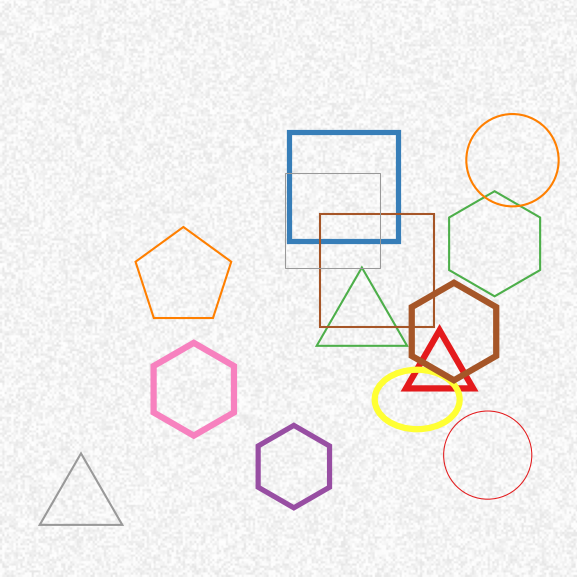[{"shape": "circle", "thickness": 0.5, "radius": 0.38, "center": [0.845, 0.211]}, {"shape": "triangle", "thickness": 3, "radius": 0.34, "center": [0.761, 0.36]}, {"shape": "square", "thickness": 2.5, "radius": 0.47, "center": [0.595, 0.677]}, {"shape": "hexagon", "thickness": 1, "radius": 0.45, "center": [0.856, 0.577]}, {"shape": "triangle", "thickness": 1, "radius": 0.45, "center": [0.627, 0.446]}, {"shape": "hexagon", "thickness": 2.5, "radius": 0.36, "center": [0.509, 0.191]}, {"shape": "pentagon", "thickness": 1, "radius": 0.44, "center": [0.318, 0.519]}, {"shape": "circle", "thickness": 1, "radius": 0.4, "center": [0.887, 0.722]}, {"shape": "oval", "thickness": 3, "radius": 0.37, "center": [0.722, 0.307]}, {"shape": "hexagon", "thickness": 3, "radius": 0.42, "center": [0.786, 0.425]}, {"shape": "square", "thickness": 1, "radius": 0.49, "center": [0.653, 0.531]}, {"shape": "hexagon", "thickness": 3, "radius": 0.4, "center": [0.336, 0.325]}, {"shape": "square", "thickness": 0.5, "radius": 0.41, "center": [0.576, 0.617]}, {"shape": "triangle", "thickness": 1, "radius": 0.41, "center": [0.14, 0.132]}]